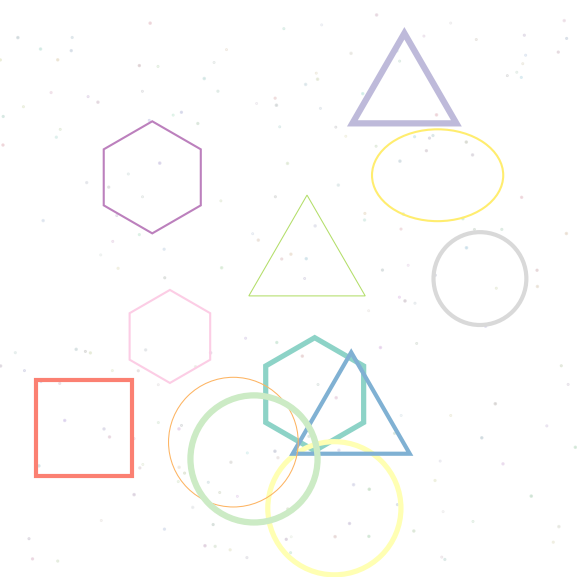[{"shape": "hexagon", "thickness": 2.5, "radius": 0.49, "center": [0.545, 0.316]}, {"shape": "circle", "thickness": 2.5, "radius": 0.58, "center": [0.579, 0.119]}, {"shape": "triangle", "thickness": 3, "radius": 0.52, "center": [0.7, 0.838]}, {"shape": "square", "thickness": 2, "radius": 0.41, "center": [0.145, 0.258]}, {"shape": "triangle", "thickness": 2, "radius": 0.59, "center": [0.608, 0.272]}, {"shape": "circle", "thickness": 0.5, "radius": 0.56, "center": [0.404, 0.234]}, {"shape": "triangle", "thickness": 0.5, "radius": 0.58, "center": [0.532, 0.545]}, {"shape": "hexagon", "thickness": 1, "radius": 0.4, "center": [0.294, 0.417]}, {"shape": "circle", "thickness": 2, "radius": 0.4, "center": [0.831, 0.517]}, {"shape": "hexagon", "thickness": 1, "radius": 0.49, "center": [0.264, 0.692]}, {"shape": "circle", "thickness": 3, "radius": 0.55, "center": [0.44, 0.204]}, {"shape": "oval", "thickness": 1, "radius": 0.57, "center": [0.758, 0.696]}]